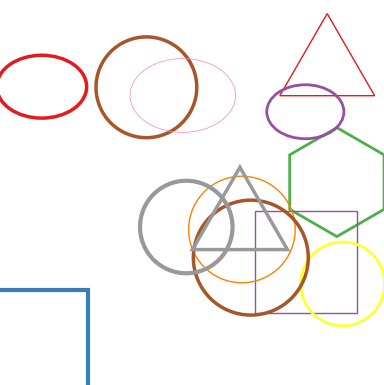[{"shape": "oval", "thickness": 2.5, "radius": 0.58, "center": [0.108, 0.775]}, {"shape": "triangle", "thickness": 1, "radius": 0.71, "center": [0.85, 0.823]}, {"shape": "square", "thickness": 3, "radius": 0.63, "center": [0.103, 0.121]}, {"shape": "hexagon", "thickness": 2, "radius": 0.71, "center": [0.875, 0.527]}, {"shape": "square", "thickness": 1, "radius": 0.66, "center": [0.794, 0.32]}, {"shape": "oval", "thickness": 2, "radius": 0.5, "center": [0.793, 0.71]}, {"shape": "circle", "thickness": 1, "radius": 0.69, "center": [0.628, 0.404]}, {"shape": "circle", "thickness": 2, "radius": 0.54, "center": [0.89, 0.263]}, {"shape": "circle", "thickness": 2.5, "radius": 0.75, "center": [0.651, 0.331]}, {"shape": "circle", "thickness": 2.5, "radius": 0.65, "center": [0.38, 0.773]}, {"shape": "oval", "thickness": 0.5, "radius": 0.68, "center": [0.475, 0.752]}, {"shape": "circle", "thickness": 3, "radius": 0.6, "center": [0.484, 0.41]}, {"shape": "triangle", "thickness": 2.5, "radius": 0.71, "center": [0.623, 0.423]}]